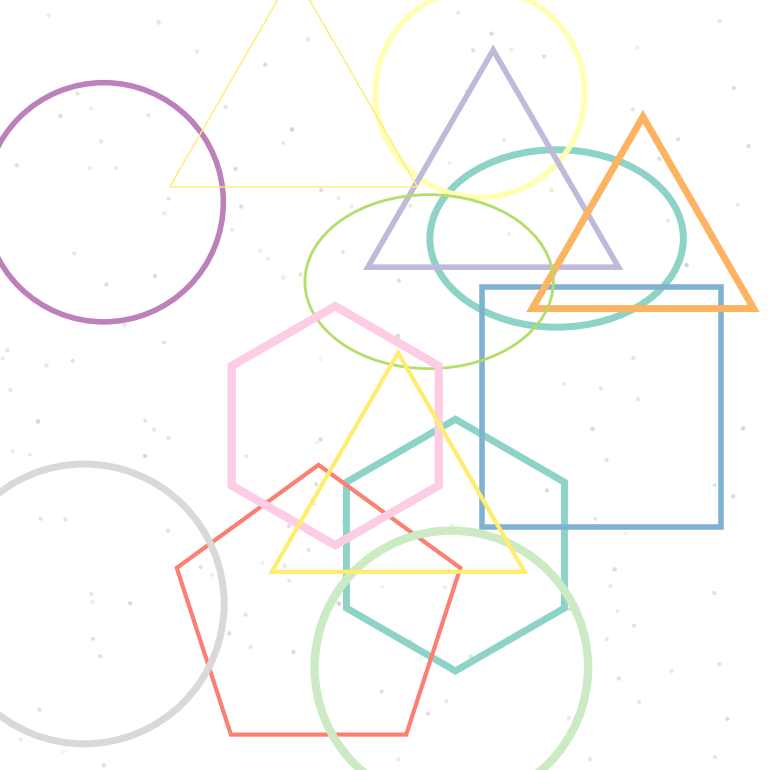[{"shape": "hexagon", "thickness": 2.5, "radius": 0.82, "center": [0.591, 0.292]}, {"shape": "oval", "thickness": 2.5, "radius": 0.82, "center": [0.723, 0.69]}, {"shape": "circle", "thickness": 2, "radius": 0.68, "center": [0.623, 0.879]}, {"shape": "triangle", "thickness": 2, "radius": 0.94, "center": [0.64, 0.747]}, {"shape": "pentagon", "thickness": 1.5, "radius": 0.97, "center": [0.414, 0.203]}, {"shape": "square", "thickness": 2, "radius": 0.78, "center": [0.781, 0.471]}, {"shape": "triangle", "thickness": 2.5, "radius": 0.83, "center": [0.835, 0.682]}, {"shape": "oval", "thickness": 1, "radius": 0.81, "center": [0.557, 0.634]}, {"shape": "hexagon", "thickness": 3, "radius": 0.78, "center": [0.435, 0.447]}, {"shape": "circle", "thickness": 2.5, "radius": 0.91, "center": [0.109, 0.216]}, {"shape": "circle", "thickness": 2, "radius": 0.78, "center": [0.135, 0.737]}, {"shape": "circle", "thickness": 3, "radius": 0.89, "center": [0.586, 0.133]}, {"shape": "triangle", "thickness": 1.5, "radius": 0.95, "center": [0.517, 0.352]}, {"shape": "triangle", "thickness": 0.5, "radius": 0.93, "center": [0.381, 0.85]}]